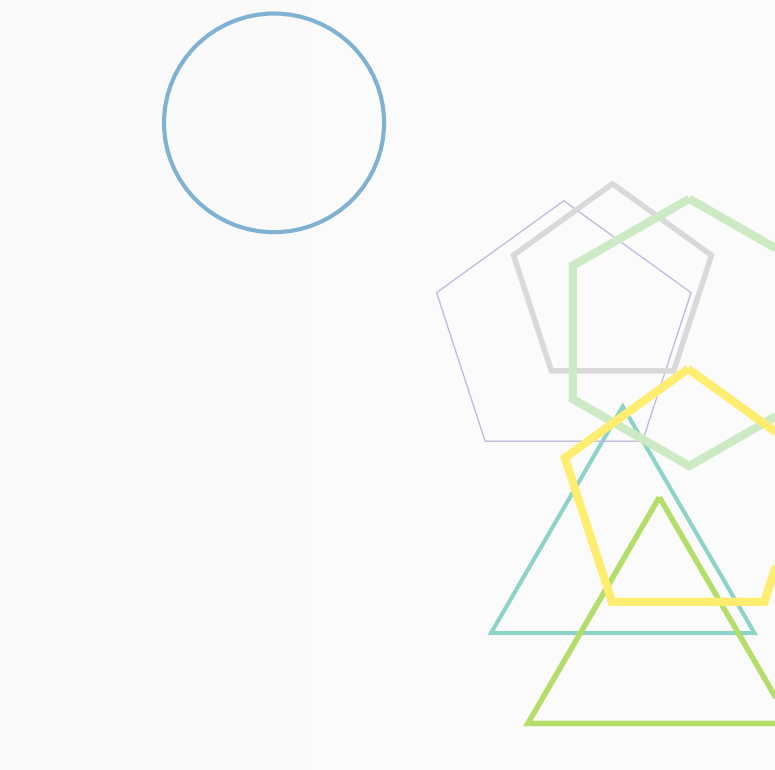[{"shape": "triangle", "thickness": 1.5, "radius": 0.98, "center": [0.804, 0.276]}, {"shape": "pentagon", "thickness": 0.5, "radius": 0.86, "center": [0.727, 0.567]}, {"shape": "circle", "thickness": 1.5, "radius": 0.71, "center": [0.354, 0.84]}, {"shape": "triangle", "thickness": 2, "radius": 0.98, "center": [0.851, 0.158]}, {"shape": "pentagon", "thickness": 2, "radius": 0.67, "center": [0.79, 0.627]}, {"shape": "hexagon", "thickness": 3, "radius": 0.87, "center": [0.889, 0.568]}, {"shape": "pentagon", "thickness": 3, "radius": 0.84, "center": [0.888, 0.354]}]